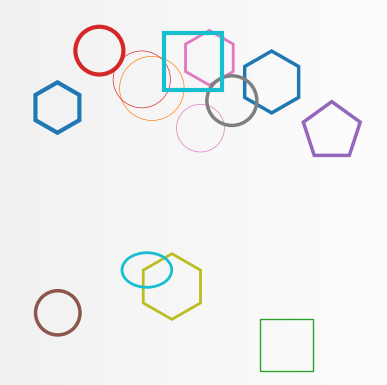[{"shape": "hexagon", "thickness": 3, "radius": 0.33, "center": [0.148, 0.721]}, {"shape": "hexagon", "thickness": 2.5, "radius": 0.4, "center": [0.701, 0.787]}, {"shape": "circle", "thickness": 0.5, "radius": 0.42, "center": [0.392, 0.77]}, {"shape": "square", "thickness": 1, "radius": 0.34, "center": [0.74, 0.103]}, {"shape": "circle", "thickness": 0.5, "radius": 0.37, "center": [0.366, 0.794]}, {"shape": "circle", "thickness": 3, "radius": 0.31, "center": [0.257, 0.869]}, {"shape": "pentagon", "thickness": 2.5, "radius": 0.39, "center": [0.856, 0.659]}, {"shape": "circle", "thickness": 2.5, "radius": 0.29, "center": [0.149, 0.187]}, {"shape": "circle", "thickness": 0.5, "radius": 0.31, "center": [0.517, 0.667]}, {"shape": "hexagon", "thickness": 2, "radius": 0.36, "center": [0.54, 0.85]}, {"shape": "circle", "thickness": 2.5, "radius": 0.32, "center": [0.598, 0.739]}, {"shape": "hexagon", "thickness": 2, "radius": 0.43, "center": [0.444, 0.256]}, {"shape": "oval", "thickness": 2, "radius": 0.32, "center": [0.379, 0.299]}, {"shape": "square", "thickness": 3, "radius": 0.37, "center": [0.498, 0.841]}]